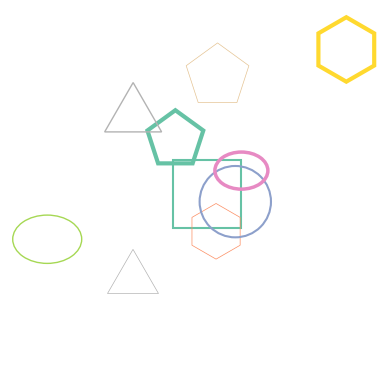[{"shape": "square", "thickness": 1.5, "radius": 0.44, "center": [0.537, 0.496]}, {"shape": "pentagon", "thickness": 3, "radius": 0.38, "center": [0.455, 0.637]}, {"shape": "hexagon", "thickness": 0.5, "radius": 0.36, "center": [0.561, 0.399]}, {"shape": "circle", "thickness": 1.5, "radius": 0.46, "center": [0.611, 0.476]}, {"shape": "oval", "thickness": 2.5, "radius": 0.34, "center": [0.627, 0.557]}, {"shape": "oval", "thickness": 1, "radius": 0.45, "center": [0.123, 0.379]}, {"shape": "hexagon", "thickness": 3, "radius": 0.42, "center": [0.899, 0.872]}, {"shape": "pentagon", "thickness": 0.5, "radius": 0.43, "center": [0.565, 0.803]}, {"shape": "triangle", "thickness": 1, "radius": 0.43, "center": [0.346, 0.7]}, {"shape": "triangle", "thickness": 0.5, "radius": 0.38, "center": [0.345, 0.276]}]